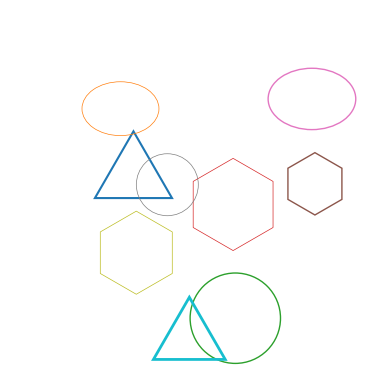[{"shape": "triangle", "thickness": 1.5, "radius": 0.58, "center": [0.347, 0.543]}, {"shape": "oval", "thickness": 0.5, "radius": 0.5, "center": [0.313, 0.718]}, {"shape": "circle", "thickness": 1, "radius": 0.59, "center": [0.611, 0.173]}, {"shape": "hexagon", "thickness": 0.5, "radius": 0.6, "center": [0.605, 0.469]}, {"shape": "hexagon", "thickness": 1, "radius": 0.4, "center": [0.818, 0.523]}, {"shape": "oval", "thickness": 1, "radius": 0.57, "center": [0.81, 0.743]}, {"shape": "circle", "thickness": 0.5, "radius": 0.4, "center": [0.435, 0.52]}, {"shape": "hexagon", "thickness": 0.5, "radius": 0.54, "center": [0.354, 0.344]}, {"shape": "triangle", "thickness": 2, "radius": 0.54, "center": [0.492, 0.12]}]